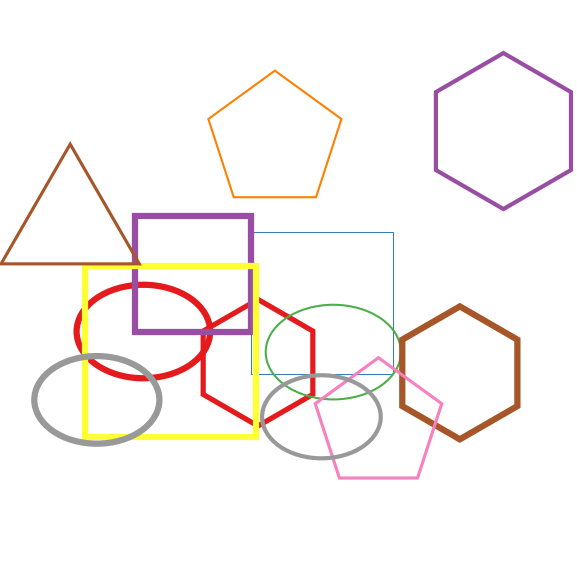[{"shape": "hexagon", "thickness": 2.5, "radius": 0.55, "center": [0.447, 0.371]}, {"shape": "oval", "thickness": 3, "radius": 0.58, "center": [0.248, 0.425]}, {"shape": "square", "thickness": 0.5, "radius": 0.61, "center": [0.557, 0.475]}, {"shape": "oval", "thickness": 1, "radius": 0.59, "center": [0.577, 0.389]}, {"shape": "square", "thickness": 3, "radius": 0.5, "center": [0.334, 0.525]}, {"shape": "hexagon", "thickness": 2, "radius": 0.68, "center": [0.872, 0.772]}, {"shape": "pentagon", "thickness": 1, "radius": 0.61, "center": [0.476, 0.756]}, {"shape": "square", "thickness": 3, "radius": 0.74, "center": [0.295, 0.39]}, {"shape": "triangle", "thickness": 1.5, "radius": 0.69, "center": [0.122, 0.611]}, {"shape": "hexagon", "thickness": 3, "radius": 0.58, "center": [0.796, 0.353]}, {"shape": "pentagon", "thickness": 1.5, "radius": 0.58, "center": [0.655, 0.265]}, {"shape": "oval", "thickness": 2, "radius": 0.51, "center": [0.557, 0.277]}, {"shape": "oval", "thickness": 3, "radius": 0.54, "center": [0.168, 0.307]}]